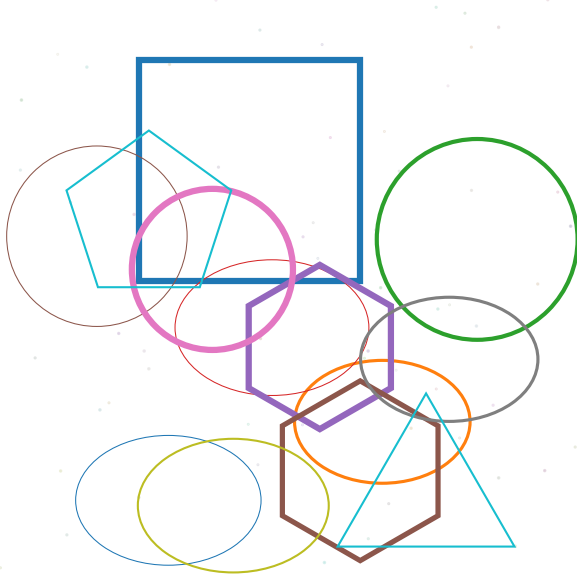[{"shape": "oval", "thickness": 0.5, "radius": 0.8, "center": [0.292, 0.133]}, {"shape": "square", "thickness": 3, "radius": 0.96, "center": [0.432, 0.704]}, {"shape": "oval", "thickness": 1.5, "radius": 0.76, "center": [0.662, 0.269]}, {"shape": "circle", "thickness": 2, "radius": 0.87, "center": [0.826, 0.585]}, {"shape": "oval", "thickness": 0.5, "radius": 0.84, "center": [0.471, 0.432]}, {"shape": "hexagon", "thickness": 3, "radius": 0.71, "center": [0.554, 0.398]}, {"shape": "circle", "thickness": 0.5, "radius": 0.78, "center": [0.168, 0.59]}, {"shape": "hexagon", "thickness": 2.5, "radius": 0.78, "center": [0.624, 0.184]}, {"shape": "circle", "thickness": 3, "radius": 0.7, "center": [0.368, 0.533]}, {"shape": "oval", "thickness": 1.5, "radius": 0.77, "center": [0.778, 0.377]}, {"shape": "oval", "thickness": 1, "radius": 0.83, "center": [0.404, 0.124]}, {"shape": "triangle", "thickness": 1, "radius": 0.88, "center": [0.738, 0.141]}, {"shape": "pentagon", "thickness": 1, "radius": 0.75, "center": [0.258, 0.623]}]